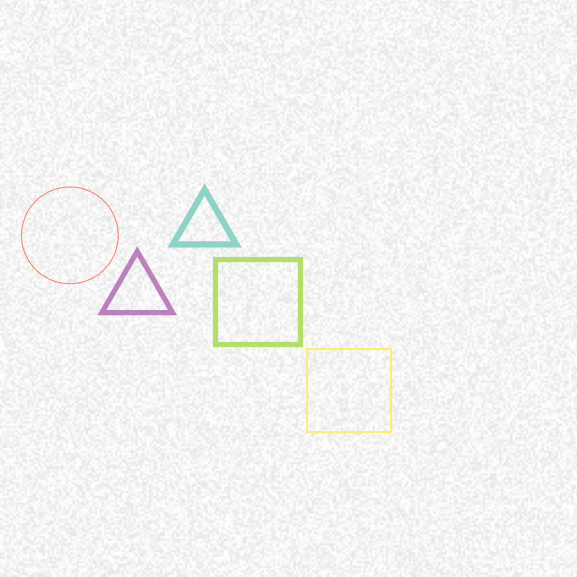[{"shape": "triangle", "thickness": 3, "radius": 0.32, "center": [0.354, 0.608]}, {"shape": "circle", "thickness": 0.5, "radius": 0.42, "center": [0.121, 0.592]}, {"shape": "square", "thickness": 2.5, "radius": 0.37, "center": [0.446, 0.477]}, {"shape": "triangle", "thickness": 2.5, "radius": 0.35, "center": [0.238, 0.493]}, {"shape": "square", "thickness": 1, "radius": 0.36, "center": [0.604, 0.324]}]